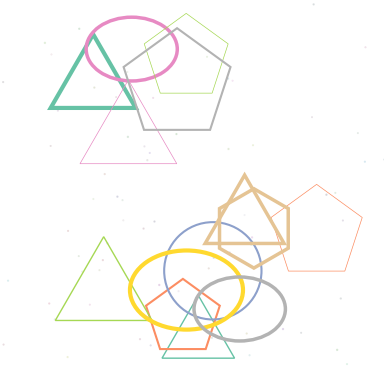[{"shape": "triangle", "thickness": 1, "radius": 0.54, "center": [0.515, 0.124]}, {"shape": "triangle", "thickness": 3, "radius": 0.64, "center": [0.242, 0.783]}, {"shape": "pentagon", "thickness": 1.5, "radius": 0.5, "center": [0.475, 0.175]}, {"shape": "pentagon", "thickness": 0.5, "radius": 0.62, "center": [0.822, 0.397]}, {"shape": "circle", "thickness": 1.5, "radius": 0.63, "center": [0.553, 0.297]}, {"shape": "oval", "thickness": 2.5, "radius": 0.59, "center": [0.342, 0.873]}, {"shape": "triangle", "thickness": 0.5, "radius": 0.73, "center": [0.333, 0.647]}, {"shape": "pentagon", "thickness": 0.5, "radius": 0.57, "center": [0.484, 0.851]}, {"shape": "triangle", "thickness": 1, "radius": 0.73, "center": [0.269, 0.24]}, {"shape": "oval", "thickness": 3, "radius": 0.73, "center": [0.484, 0.247]}, {"shape": "hexagon", "thickness": 2.5, "radius": 0.52, "center": [0.659, 0.407]}, {"shape": "triangle", "thickness": 2.5, "radius": 0.59, "center": [0.635, 0.427]}, {"shape": "oval", "thickness": 2.5, "radius": 0.59, "center": [0.623, 0.197]}, {"shape": "pentagon", "thickness": 1.5, "radius": 0.73, "center": [0.46, 0.781]}]